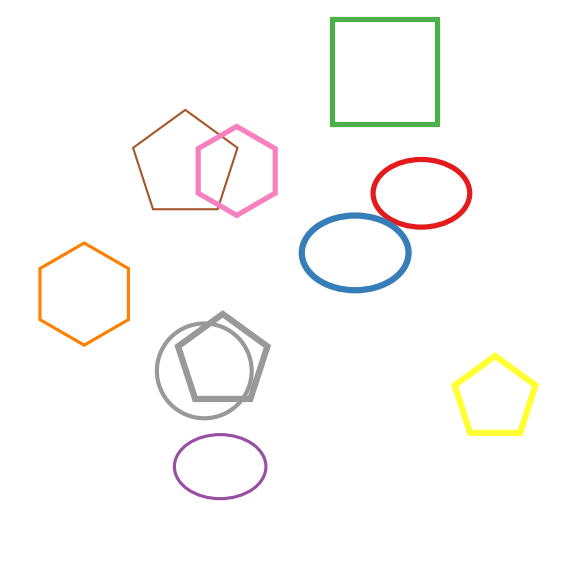[{"shape": "oval", "thickness": 2.5, "radius": 0.42, "center": [0.73, 0.664]}, {"shape": "oval", "thickness": 3, "radius": 0.46, "center": [0.615, 0.561]}, {"shape": "square", "thickness": 2.5, "radius": 0.45, "center": [0.666, 0.875]}, {"shape": "oval", "thickness": 1.5, "radius": 0.4, "center": [0.381, 0.191]}, {"shape": "hexagon", "thickness": 1.5, "radius": 0.44, "center": [0.146, 0.49]}, {"shape": "pentagon", "thickness": 3, "radius": 0.37, "center": [0.857, 0.309]}, {"shape": "pentagon", "thickness": 1, "radius": 0.48, "center": [0.321, 0.714]}, {"shape": "hexagon", "thickness": 2.5, "radius": 0.39, "center": [0.41, 0.703]}, {"shape": "circle", "thickness": 2, "radius": 0.41, "center": [0.354, 0.357]}, {"shape": "pentagon", "thickness": 3, "radius": 0.41, "center": [0.386, 0.374]}]